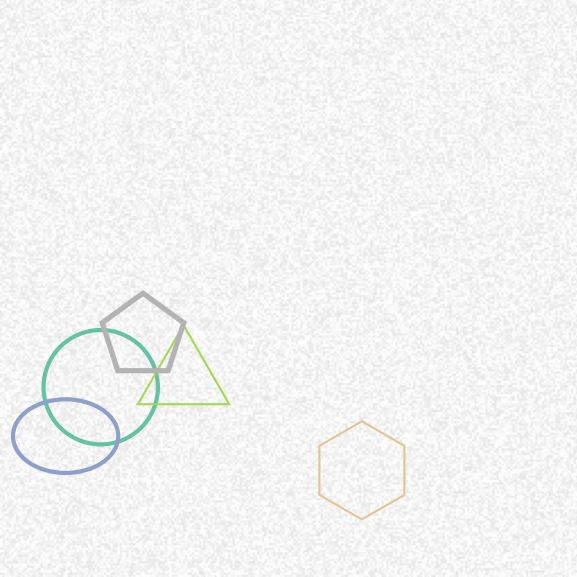[{"shape": "circle", "thickness": 2, "radius": 0.5, "center": [0.174, 0.329]}, {"shape": "oval", "thickness": 2, "radius": 0.46, "center": [0.114, 0.244]}, {"shape": "triangle", "thickness": 1, "radius": 0.46, "center": [0.318, 0.345]}, {"shape": "hexagon", "thickness": 1, "radius": 0.42, "center": [0.627, 0.185]}, {"shape": "pentagon", "thickness": 2.5, "radius": 0.37, "center": [0.248, 0.417]}]